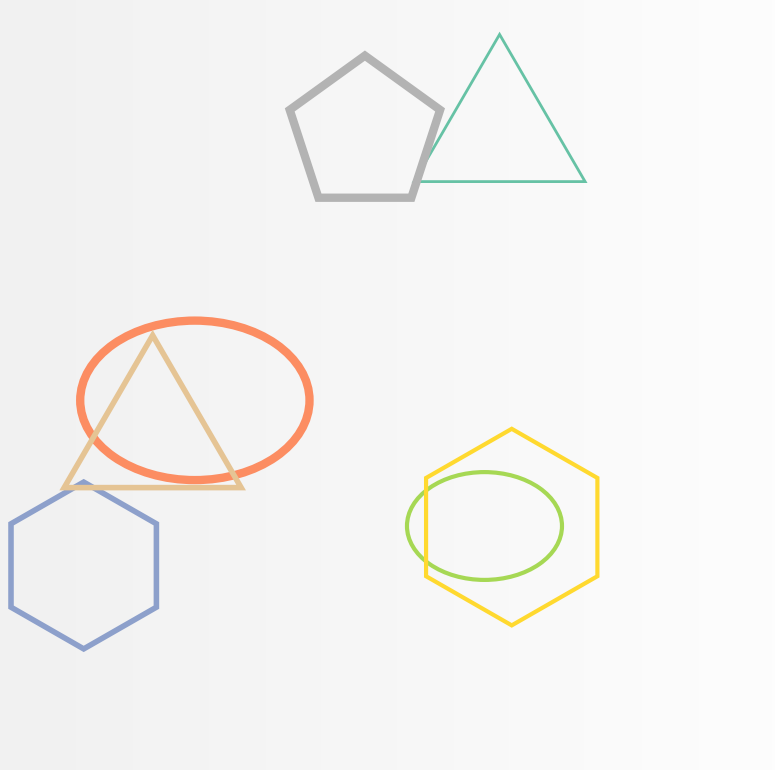[{"shape": "triangle", "thickness": 1, "radius": 0.64, "center": [0.645, 0.828]}, {"shape": "oval", "thickness": 3, "radius": 0.74, "center": [0.251, 0.48]}, {"shape": "hexagon", "thickness": 2, "radius": 0.54, "center": [0.108, 0.266]}, {"shape": "oval", "thickness": 1.5, "radius": 0.5, "center": [0.625, 0.317]}, {"shape": "hexagon", "thickness": 1.5, "radius": 0.64, "center": [0.66, 0.315]}, {"shape": "triangle", "thickness": 2, "radius": 0.66, "center": [0.197, 0.433]}, {"shape": "pentagon", "thickness": 3, "radius": 0.51, "center": [0.471, 0.826]}]